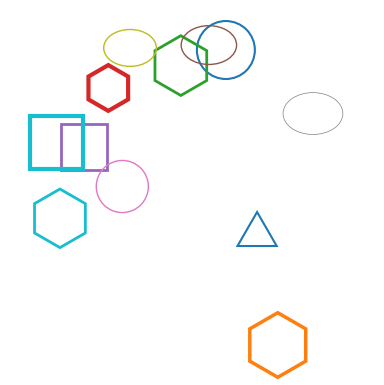[{"shape": "triangle", "thickness": 1.5, "radius": 0.29, "center": [0.668, 0.39]}, {"shape": "circle", "thickness": 1.5, "radius": 0.38, "center": [0.587, 0.87]}, {"shape": "hexagon", "thickness": 2.5, "radius": 0.42, "center": [0.721, 0.104]}, {"shape": "hexagon", "thickness": 2, "radius": 0.39, "center": [0.47, 0.83]}, {"shape": "hexagon", "thickness": 3, "radius": 0.3, "center": [0.281, 0.771]}, {"shape": "square", "thickness": 2, "radius": 0.3, "center": [0.219, 0.618]}, {"shape": "oval", "thickness": 1, "radius": 0.36, "center": [0.543, 0.883]}, {"shape": "circle", "thickness": 1, "radius": 0.34, "center": [0.318, 0.516]}, {"shape": "oval", "thickness": 0.5, "radius": 0.39, "center": [0.813, 0.705]}, {"shape": "oval", "thickness": 1, "radius": 0.34, "center": [0.338, 0.876]}, {"shape": "square", "thickness": 3, "radius": 0.34, "center": [0.148, 0.629]}, {"shape": "hexagon", "thickness": 2, "radius": 0.38, "center": [0.156, 0.433]}]